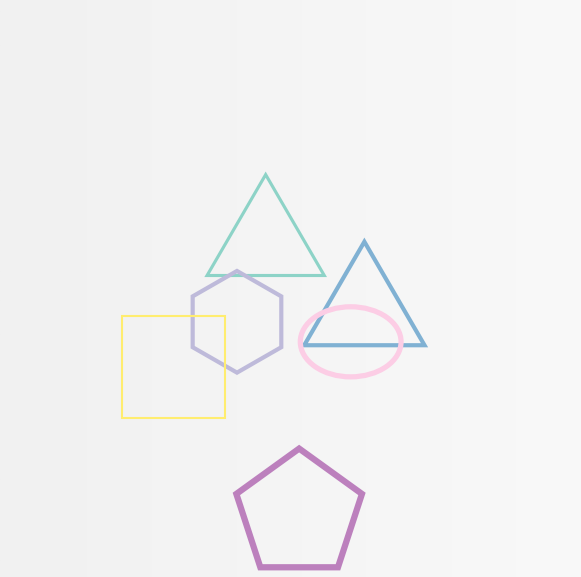[{"shape": "triangle", "thickness": 1.5, "radius": 0.58, "center": [0.457, 0.58]}, {"shape": "hexagon", "thickness": 2, "radius": 0.44, "center": [0.408, 0.442]}, {"shape": "triangle", "thickness": 2, "radius": 0.6, "center": [0.627, 0.461]}, {"shape": "oval", "thickness": 2.5, "radius": 0.43, "center": [0.603, 0.407]}, {"shape": "pentagon", "thickness": 3, "radius": 0.57, "center": [0.515, 0.109]}, {"shape": "square", "thickness": 1, "radius": 0.44, "center": [0.299, 0.363]}]